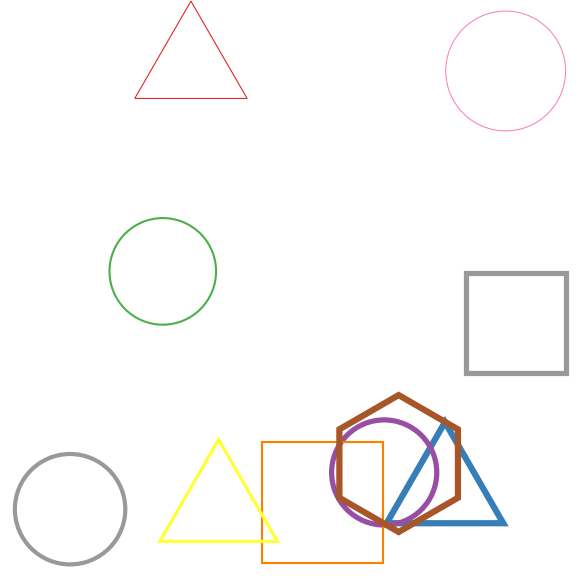[{"shape": "triangle", "thickness": 0.5, "radius": 0.56, "center": [0.331, 0.885]}, {"shape": "triangle", "thickness": 3, "radius": 0.58, "center": [0.77, 0.151]}, {"shape": "circle", "thickness": 1, "radius": 0.46, "center": [0.282, 0.529]}, {"shape": "circle", "thickness": 2.5, "radius": 0.46, "center": [0.665, 0.181]}, {"shape": "square", "thickness": 1, "radius": 0.52, "center": [0.558, 0.129]}, {"shape": "triangle", "thickness": 1.5, "radius": 0.59, "center": [0.379, 0.12]}, {"shape": "hexagon", "thickness": 3, "radius": 0.59, "center": [0.69, 0.196]}, {"shape": "circle", "thickness": 0.5, "radius": 0.52, "center": [0.876, 0.876]}, {"shape": "square", "thickness": 2.5, "radius": 0.43, "center": [0.893, 0.439]}, {"shape": "circle", "thickness": 2, "radius": 0.48, "center": [0.121, 0.117]}]